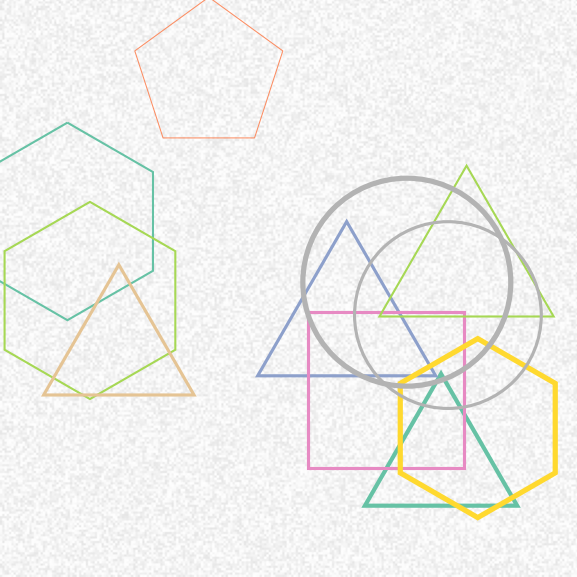[{"shape": "triangle", "thickness": 2, "radius": 0.76, "center": [0.764, 0.2]}, {"shape": "hexagon", "thickness": 1, "radius": 0.86, "center": [0.117, 0.616]}, {"shape": "pentagon", "thickness": 0.5, "radius": 0.67, "center": [0.362, 0.869]}, {"shape": "triangle", "thickness": 1.5, "radius": 0.89, "center": [0.6, 0.437]}, {"shape": "square", "thickness": 1.5, "radius": 0.67, "center": [0.669, 0.323]}, {"shape": "triangle", "thickness": 1, "radius": 0.87, "center": [0.808, 0.538]}, {"shape": "hexagon", "thickness": 1, "radius": 0.85, "center": [0.156, 0.479]}, {"shape": "hexagon", "thickness": 2.5, "radius": 0.77, "center": [0.827, 0.258]}, {"shape": "triangle", "thickness": 1.5, "radius": 0.75, "center": [0.206, 0.39]}, {"shape": "circle", "thickness": 1.5, "radius": 0.81, "center": [0.776, 0.454]}, {"shape": "circle", "thickness": 2.5, "radius": 0.9, "center": [0.704, 0.511]}]